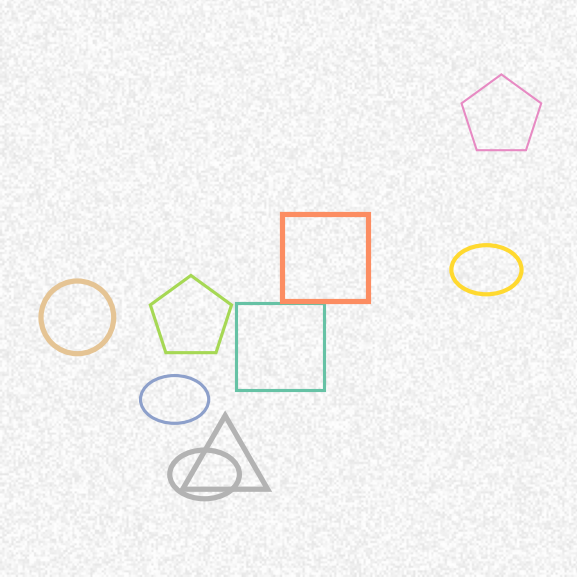[{"shape": "square", "thickness": 1.5, "radius": 0.38, "center": [0.485, 0.399]}, {"shape": "square", "thickness": 2.5, "radius": 0.37, "center": [0.563, 0.553]}, {"shape": "oval", "thickness": 1.5, "radius": 0.3, "center": [0.302, 0.307]}, {"shape": "pentagon", "thickness": 1, "radius": 0.36, "center": [0.868, 0.798]}, {"shape": "pentagon", "thickness": 1.5, "radius": 0.37, "center": [0.331, 0.448]}, {"shape": "oval", "thickness": 2, "radius": 0.3, "center": [0.842, 0.532]}, {"shape": "circle", "thickness": 2.5, "radius": 0.31, "center": [0.134, 0.45]}, {"shape": "oval", "thickness": 2.5, "radius": 0.3, "center": [0.354, 0.178]}, {"shape": "triangle", "thickness": 2.5, "radius": 0.42, "center": [0.39, 0.195]}]